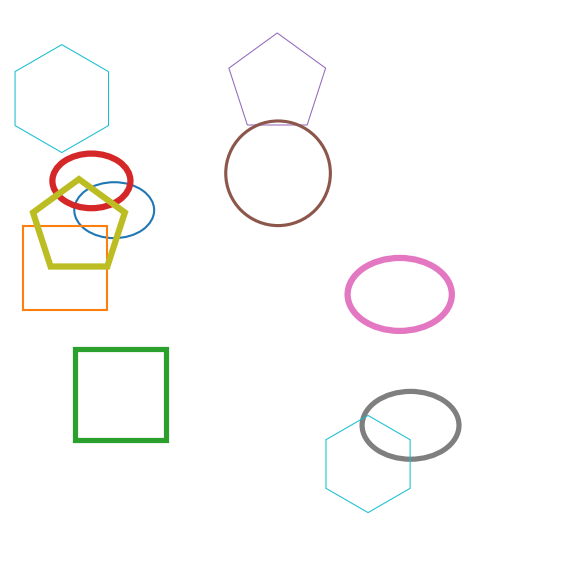[{"shape": "oval", "thickness": 1, "radius": 0.35, "center": [0.198, 0.635]}, {"shape": "square", "thickness": 1, "radius": 0.36, "center": [0.113, 0.535]}, {"shape": "square", "thickness": 2.5, "radius": 0.39, "center": [0.209, 0.316]}, {"shape": "oval", "thickness": 3, "radius": 0.34, "center": [0.158, 0.686]}, {"shape": "pentagon", "thickness": 0.5, "radius": 0.44, "center": [0.48, 0.854]}, {"shape": "circle", "thickness": 1.5, "radius": 0.45, "center": [0.481, 0.699]}, {"shape": "oval", "thickness": 3, "radius": 0.45, "center": [0.692, 0.489]}, {"shape": "oval", "thickness": 2.5, "radius": 0.42, "center": [0.711, 0.263]}, {"shape": "pentagon", "thickness": 3, "radius": 0.42, "center": [0.137, 0.605]}, {"shape": "hexagon", "thickness": 0.5, "radius": 0.47, "center": [0.107, 0.828]}, {"shape": "hexagon", "thickness": 0.5, "radius": 0.42, "center": [0.637, 0.196]}]